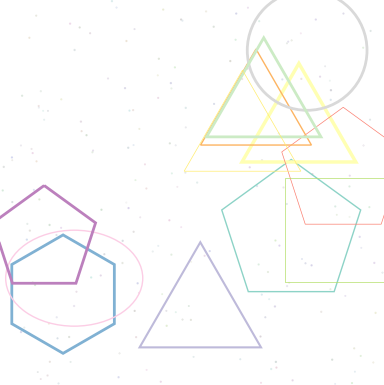[{"shape": "pentagon", "thickness": 1, "radius": 0.95, "center": [0.756, 0.396]}, {"shape": "triangle", "thickness": 2.5, "radius": 0.85, "center": [0.776, 0.665]}, {"shape": "triangle", "thickness": 1.5, "radius": 0.91, "center": [0.52, 0.189]}, {"shape": "pentagon", "thickness": 0.5, "radius": 0.84, "center": [0.891, 0.553]}, {"shape": "hexagon", "thickness": 2, "radius": 0.77, "center": [0.164, 0.236]}, {"shape": "triangle", "thickness": 1, "radius": 0.83, "center": [0.665, 0.706]}, {"shape": "square", "thickness": 0.5, "radius": 0.67, "center": [0.875, 0.403]}, {"shape": "oval", "thickness": 1, "radius": 0.89, "center": [0.193, 0.277]}, {"shape": "circle", "thickness": 2, "radius": 0.78, "center": [0.798, 0.869]}, {"shape": "pentagon", "thickness": 2, "radius": 0.7, "center": [0.115, 0.378]}, {"shape": "triangle", "thickness": 2, "radius": 0.86, "center": [0.685, 0.73]}, {"shape": "triangle", "thickness": 0.5, "radius": 0.87, "center": [0.63, 0.643]}]